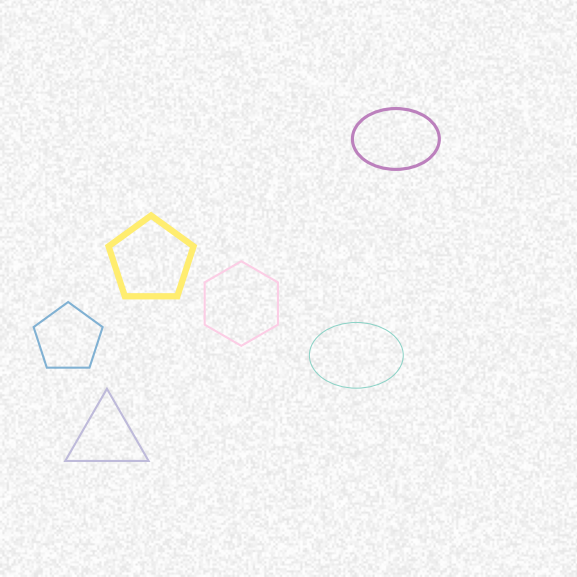[{"shape": "oval", "thickness": 0.5, "radius": 0.41, "center": [0.617, 0.384]}, {"shape": "triangle", "thickness": 1, "radius": 0.42, "center": [0.185, 0.243]}, {"shape": "pentagon", "thickness": 1, "radius": 0.31, "center": [0.118, 0.413]}, {"shape": "hexagon", "thickness": 1, "radius": 0.37, "center": [0.418, 0.474]}, {"shape": "oval", "thickness": 1.5, "radius": 0.38, "center": [0.685, 0.758]}, {"shape": "pentagon", "thickness": 3, "radius": 0.39, "center": [0.262, 0.549]}]